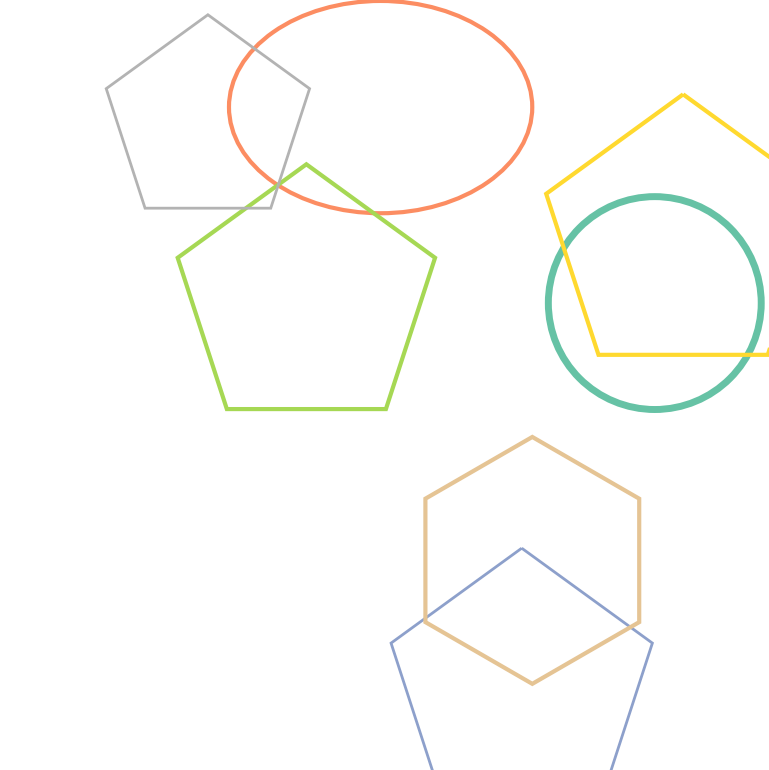[{"shape": "circle", "thickness": 2.5, "radius": 0.69, "center": [0.85, 0.606]}, {"shape": "oval", "thickness": 1.5, "radius": 0.98, "center": [0.494, 0.861]}, {"shape": "pentagon", "thickness": 1, "radius": 0.89, "center": [0.678, 0.11]}, {"shape": "pentagon", "thickness": 1.5, "radius": 0.88, "center": [0.398, 0.611]}, {"shape": "pentagon", "thickness": 1.5, "radius": 0.94, "center": [0.887, 0.69]}, {"shape": "hexagon", "thickness": 1.5, "radius": 0.8, "center": [0.691, 0.272]}, {"shape": "pentagon", "thickness": 1, "radius": 0.69, "center": [0.27, 0.842]}]